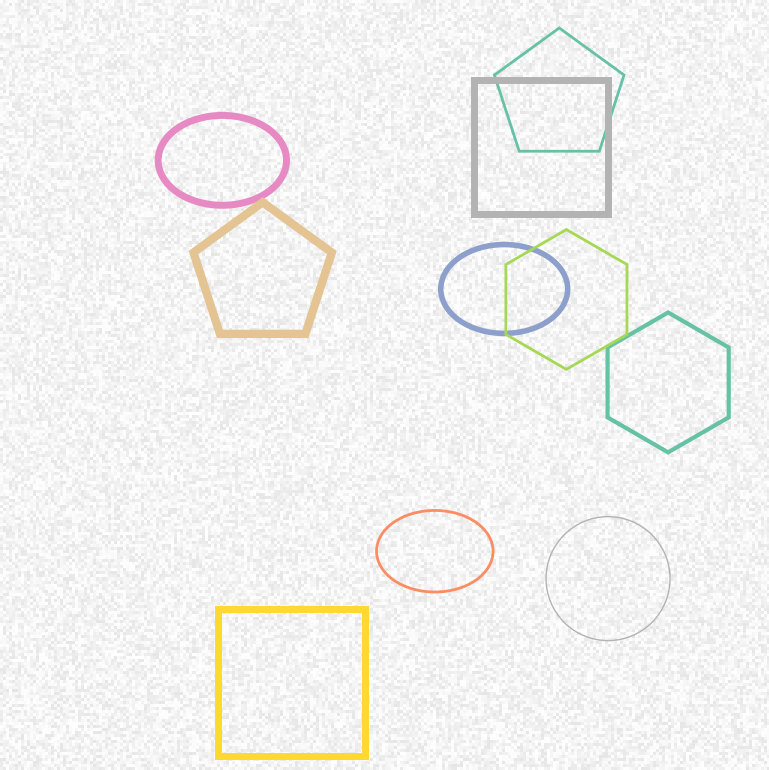[{"shape": "hexagon", "thickness": 1.5, "radius": 0.45, "center": [0.868, 0.503]}, {"shape": "pentagon", "thickness": 1, "radius": 0.44, "center": [0.726, 0.875]}, {"shape": "oval", "thickness": 1, "radius": 0.38, "center": [0.565, 0.284]}, {"shape": "oval", "thickness": 2, "radius": 0.41, "center": [0.655, 0.625]}, {"shape": "oval", "thickness": 2.5, "radius": 0.42, "center": [0.289, 0.792]}, {"shape": "hexagon", "thickness": 1, "radius": 0.45, "center": [0.736, 0.611]}, {"shape": "square", "thickness": 2.5, "radius": 0.48, "center": [0.379, 0.114]}, {"shape": "pentagon", "thickness": 3, "radius": 0.47, "center": [0.341, 0.643]}, {"shape": "square", "thickness": 2.5, "radius": 0.43, "center": [0.703, 0.809]}, {"shape": "circle", "thickness": 0.5, "radius": 0.4, "center": [0.79, 0.249]}]